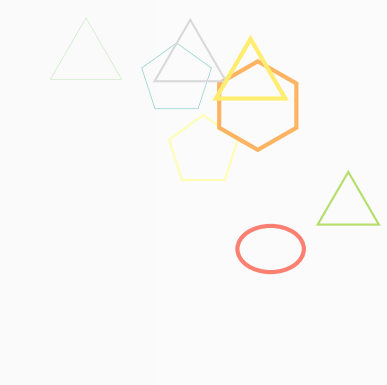[{"shape": "pentagon", "thickness": 0.5, "radius": 0.47, "center": [0.456, 0.794]}, {"shape": "pentagon", "thickness": 1.5, "radius": 0.47, "center": [0.525, 0.608]}, {"shape": "oval", "thickness": 3, "radius": 0.43, "center": [0.698, 0.353]}, {"shape": "hexagon", "thickness": 3, "radius": 0.57, "center": [0.665, 0.726]}, {"shape": "triangle", "thickness": 1.5, "radius": 0.46, "center": [0.899, 0.462]}, {"shape": "triangle", "thickness": 1.5, "radius": 0.53, "center": [0.491, 0.842]}, {"shape": "triangle", "thickness": 0.5, "radius": 0.53, "center": [0.222, 0.847]}, {"shape": "triangle", "thickness": 3, "radius": 0.52, "center": [0.647, 0.796]}]